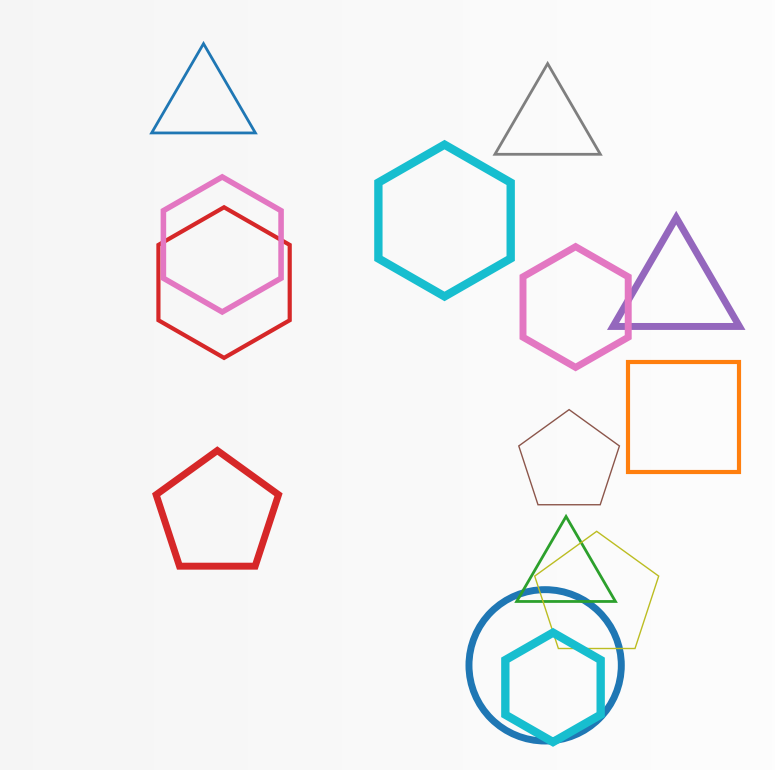[{"shape": "circle", "thickness": 2.5, "radius": 0.49, "center": [0.703, 0.136]}, {"shape": "triangle", "thickness": 1, "radius": 0.39, "center": [0.263, 0.866]}, {"shape": "square", "thickness": 1.5, "radius": 0.36, "center": [0.882, 0.459]}, {"shape": "triangle", "thickness": 1, "radius": 0.37, "center": [0.73, 0.256]}, {"shape": "hexagon", "thickness": 1.5, "radius": 0.49, "center": [0.289, 0.633]}, {"shape": "pentagon", "thickness": 2.5, "radius": 0.42, "center": [0.28, 0.332]}, {"shape": "triangle", "thickness": 2.5, "radius": 0.47, "center": [0.873, 0.623]}, {"shape": "pentagon", "thickness": 0.5, "radius": 0.34, "center": [0.734, 0.4]}, {"shape": "hexagon", "thickness": 2, "radius": 0.44, "center": [0.287, 0.683]}, {"shape": "hexagon", "thickness": 2.5, "radius": 0.39, "center": [0.743, 0.601]}, {"shape": "triangle", "thickness": 1, "radius": 0.39, "center": [0.707, 0.839]}, {"shape": "pentagon", "thickness": 0.5, "radius": 0.42, "center": [0.77, 0.226]}, {"shape": "hexagon", "thickness": 3, "radius": 0.49, "center": [0.574, 0.714]}, {"shape": "hexagon", "thickness": 3, "radius": 0.36, "center": [0.714, 0.107]}]